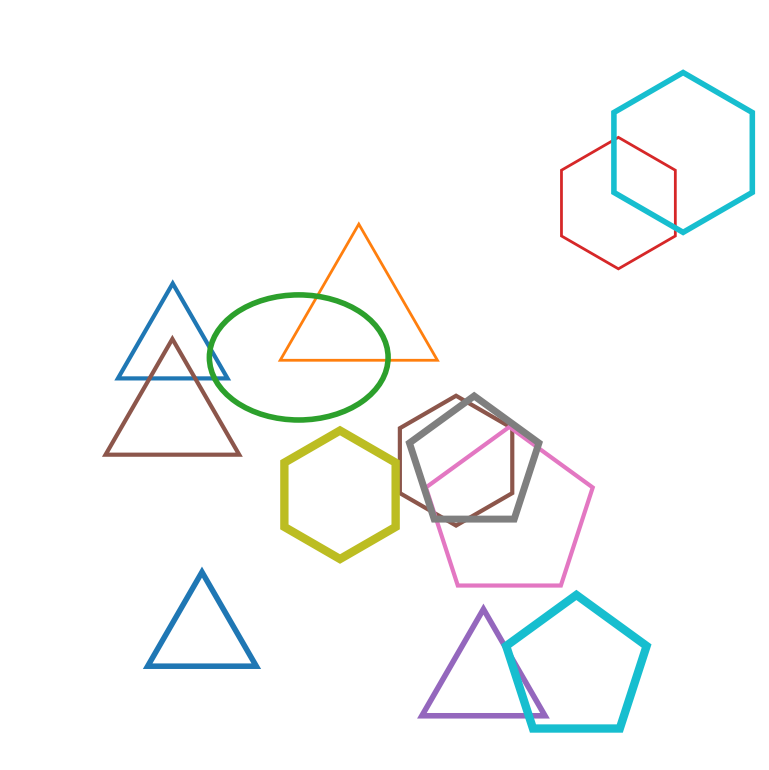[{"shape": "triangle", "thickness": 2, "radius": 0.41, "center": [0.262, 0.176]}, {"shape": "triangle", "thickness": 1.5, "radius": 0.41, "center": [0.224, 0.55]}, {"shape": "triangle", "thickness": 1, "radius": 0.59, "center": [0.466, 0.591]}, {"shape": "oval", "thickness": 2, "radius": 0.58, "center": [0.388, 0.536]}, {"shape": "hexagon", "thickness": 1, "radius": 0.43, "center": [0.803, 0.736]}, {"shape": "triangle", "thickness": 2, "radius": 0.46, "center": [0.628, 0.117]}, {"shape": "hexagon", "thickness": 1.5, "radius": 0.42, "center": [0.592, 0.402]}, {"shape": "triangle", "thickness": 1.5, "radius": 0.5, "center": [0.224, 0.46]}, {"shape": "pentagon", "thickness": 1.5, "radius": 0.57, "center": [0.661, 0.332]}, {"shape": "pentagon", "thickness": 2.5, "radius": 0.44, "center": [0.616, 0.397]}, {"shape": "hexagon", "thickness": 3, "radius": 0.42, "center": [0.442, 0.357]}, {"shape": "pentagon", "thickness": 3, "radius": 0.48, "center": [0.749, 0.131]}, {"shape": "hexagon", "thickness": 2, "radius": 0.52, "center": [0.887, 0.802]}]